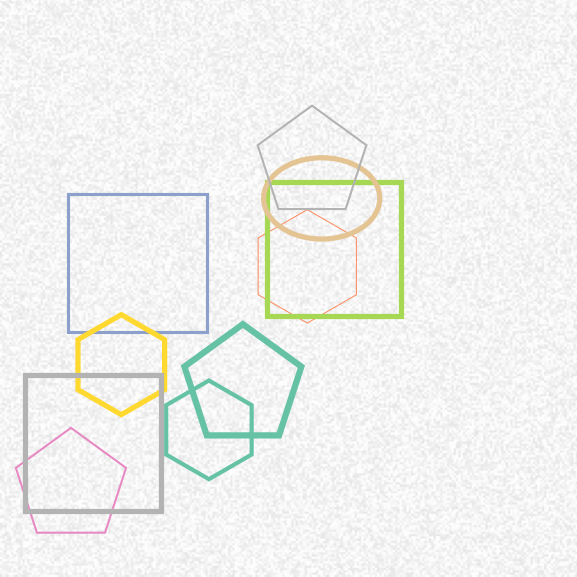[{"shape": "hexagon", "thickness": 2, "radius": 0.43, "center": [0.362, 0.255]}, {"shape": "pentagon", "thickness": 3, "radius": 0.53, "center": [0.421, 0.331]}, {"shape": "hexagon", "thickness": 0.5, "radius": 0.49, "center": [0.532, 0.538]}, {"shape": "square", "thickness": 1.5, "radius": 0.6, "center": [0.238, 0.544]}, {"shape": "pentagon", "thickness": 1, "radius": 0.5, "center": [0.123, 0.158]}, {"shape": "square", "thickness": 2.5, "radius": 0.58, "center": [0.578, 0.567]}, {"shape": "hexagon", "thickness": 2.5, "radius": 0.43, "center": [0.21, 0.368]}, {"shape": "oval", "thickness": 2.5, "radius": 0.5, "center": [0.557, 0.656]}, {"shape": "pentagon", "thickness": 1, "radius": 0.49, "center": [0.54, 0.717]}, {"shape": "square", "thickness": 2.5, "radius": 0.59, "center": [0.161, 0.231]}]